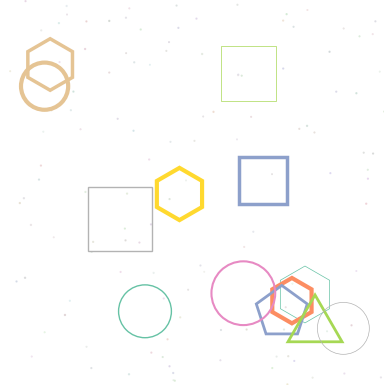[{"shape": "hexagon", "thickness": 0.5, "radius": 0.37, "center": [0.792, 0.235]}, {"shape": "circle", "thickness": 1, "radius": 0.34, "center": [0.377, 0.191]}, {"shape": "hexagon", "thickness": 3, "radius": 0.29, "center": [0.758, 0.219]}, {"shape": "pentagon", "thickness": 2, "radius": 0.35, "center": [0.732, 0.189]}, {"shape": "square", "thickness": 2.5, "radius": 0.31, "center": [0.683, 0.531]}, {"shape": "circle", "thickness": 1.5, "radius": 0.41, "center": [0.632, 0.238]}, {"shape": "square", "thickness": 0.5, "radius": 0.36, "center": [0.644, 0.81]}, {"shape": "triangle", "thickness": 2, "radius": 0.41, "center": [0.818, 0.153]}, {"shape": "hexagon", "thickness": 3, "radius": 0.34, "center": [0.466, 0.496]}, {"shape": "hexagon", "thickness": 2.5, "radius": 0.33, "center": [0.13, 0.832]}, {"shape": "circle", "thickness": 3, "radius": 0.31, "center": [0.116, 0.776]}, {"shape": "square", "thickness": 1, "radius": 0.42, "center": [0.311, 0.431]}, {"shape": "circle", "thickness": 0.5, "radius": 0.34, "center": [0.892, 0.147]}]